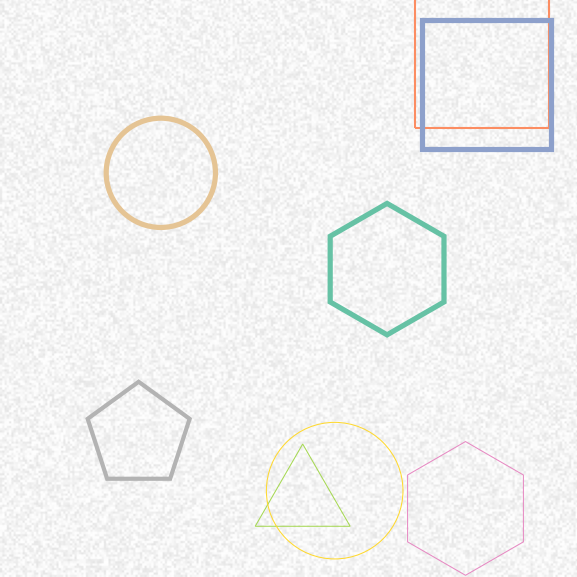[{"shape": "hexagon", "thickness": 2.5, "radius": 0.57, "center": [0.67, 0.533]}, {"shape": "square", "thickness": 1, "radius": 0.58, "center": [0.835, 0.894]}, {"shape": "square", "thickness": 2.5, "radius": 0.56, "center": [0.843, 0.853]}, {"shape": "hexagon", "thickness": 0.5, "radius": 0.58, "center": [0.806, 0.119]}, {"shape": "triangle", "thickness": 0.5, "radius": 0.47, "center": [0.524, 0.135]}, {"shape": "circle", "thickness": 0.5, "radius": 0.59, "center": [0.58, 0.15]}, {"shape": "circle", "thickness": 2.5, "radius": 0.47, "center": [0.279, 0.7]}, {"shape": "pentagon", "thickness": 2, "radius": 0.46, "center": [0.24, 0.245]}]